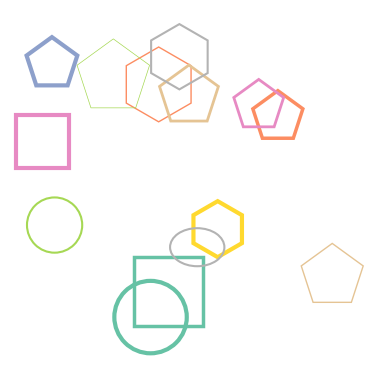[{"shape": "circle", "thickness": 3, "radius": 0.47, "center": [0.391, 0.176]}, {"shape": "square", "thickness": 2.5, "radius": 0.45, "center": [0.437, 0.242]}, {"shape": "pentagon", "thickness": 2.5, "radius": 0.34, "center": [0.722, 0.696]}, {"shape": "hexagon", "thickness": 1, "radius": 0.49, "center": [0.412, 0.781]}, {"shape": "pentagon", "thickness": 3, "radius": 0.35, "center": [0.135, 0.834]}, {"shape": "square", "thickness": 3, "radius": 0.34, "center": [0.111, 0.633]}, {"shape": "pentagon", "thickness": 2, "radius": 0.34, "center": [0.672, 0.726]}, {"shape": "circle", "thickness": 1.5, "radius": 0.36, "center": [0.142, 0.415]}, {"shape": "pentagon", "thickness": 0.5, "radius": 0.49, "center": [0.294, 0.8]}, {"shape": "hexagon", "thickness": 3, "radius": 0.36, "center": [0.565, 0.405]}, {"shape": "pentagon", "thickness": 1, "radius": 0.42, "center": [0.863, 0.283]}, {"shape": "pentagon", "thickness": 2, "radius": 0.4, "center": [0.491, 0.751]}, {"shape": "hexagon", "thickness": 1.5, "radius": 0.42, "center": [0.466, 0.853]}, {"shape": "oval", "thickness": 1.5, "radius": 0.35, "center": [0.512, 0.358]}]